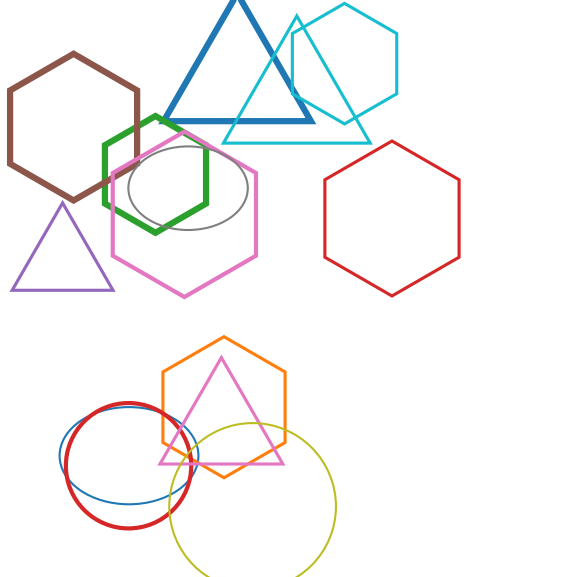[{"shape": "triangle", "thickness": 3, "radius": 0.74, "center": [0.411, 0.863]}, {"shape": "oval", "thickness": 1, "radius": 0.6, "center": [0.223, 0.21]}, {"shape": "hexagon", "thickness": 1.5, "radius": 0.61, "center": [0.388, 0.294]}, {"shape": "hexagon", "thickness": 3, "radius": 0.51, "center": [0.269, 0.697]}, {"shape": "hexagon", "thickness": 1.5, "radius": 0.67, "center": [0.679, 0.621]}, {"shape": "circle", "thickness": 2, "radius": 0.54, "center": [0.223, 0.193]}, {"shape": "triangle", "thickness": 1.5, "radius": 0.5, "center": [0.108, 0.547]}, {"shape": "hexagon", "thickness": 3, "radius": 0.63, "center": [0.127, 0.779]}, {"shape": "triangle", "thickness": 1.5, "radius": 0.61, "center": [0.383, 0.257]}, {"shape": "hexagon", "thickness": 2, "radius": 0.72, "center": [0.319, 0.628]}, {"shape": "oval", "thickness": 1, "radius": 0.52, "center": [0.326, 0.673]}, {"shape": "circle", "thickness": 1, "radius": 0.72, "center": [0.437, 0.122]}, {"shape": "triangle", "thickness": 1.5, "radius": 0.73, "center": [0.514, 0.825]}, {"shape": "hexagon", "thickness": 1.5, "radius": 0.52, "center": [0.597, 0.889]}]